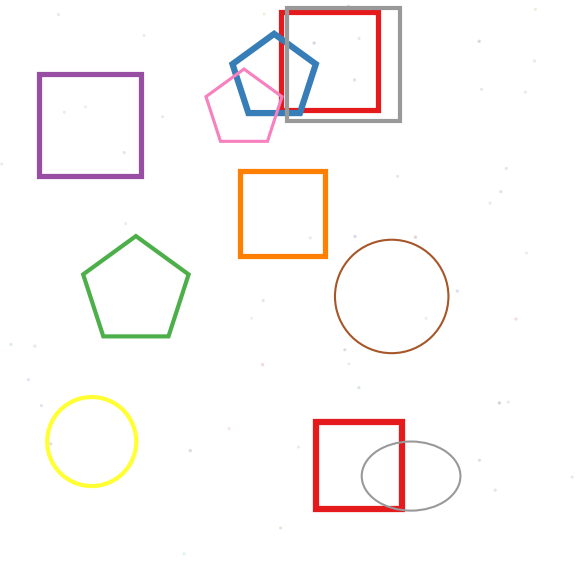[{"shape": "square", "thickness": 2.5, "radius": 0.42, "center": [0.57, 0.893]}, {"shape": "square", "thickness": 3, "radius": 0.38, "center": [0.622, 0.193]}, {"shape": "pentagon", "thickness": 3, "radius": 0.38, "center": [0.475, 0.865]}, {"shape": "pentagon", "thickness": 2, "radius": 0.48, "center": [0.235, 0.494]}, {"shape": "square", "thickness": 2.5, "radius": 0.44, "center": [0.156, 0.783]}, {"shape": "square", "thickness": 2.5, "radius": 0.37, "center": [0.489, 0.63]}, {"shape": "circle", "thickness": 2, "radius": 0.39, "center": [0.159, 0.235]}, {"shape": "circle", "thickness": 1, "radius": 0.49, "center": [0.678, 0.486]}, {"shape": "pentagon", "thickness": 1.5, "radius": 0.35, "center": [0.422, 0.81]}, {"shape": "oval", "thickness": 1, "radius": 0.43, "center": [0.712, 0.175]}, {"shape": "square", "thickness": 2, "radius": 0.49, "center": [0.595, 0.888]}]